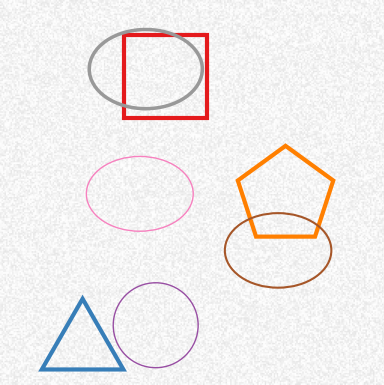[{"shape": "square", "thickness": 3, "radius": 0.54, "center": [0.431, 0.8]}, {"shape": "triangle", "thickness": 3, "radius": 0.61, "center": [0.215, 0.102]}, {"shape": "circle", "thickness": 1, "radius": 0.55, "center": [0.404, 0.155]}, {"shape": "pentagon", "thickness": 3, "radius": 0.65, "center": [0.742, 0.491]}, {"shape": "oval", "thickness": 1.5, "radius": 0.69, "center": [0.722, 0.35]}, {"shape": "oval", "thickness": 1, "radius": 0.69, "center": [0.363, 0.497]}, {"shape": "oval", "thickness": 2.5, "radius": 0.73, "center": [0.379, 0.821]}]